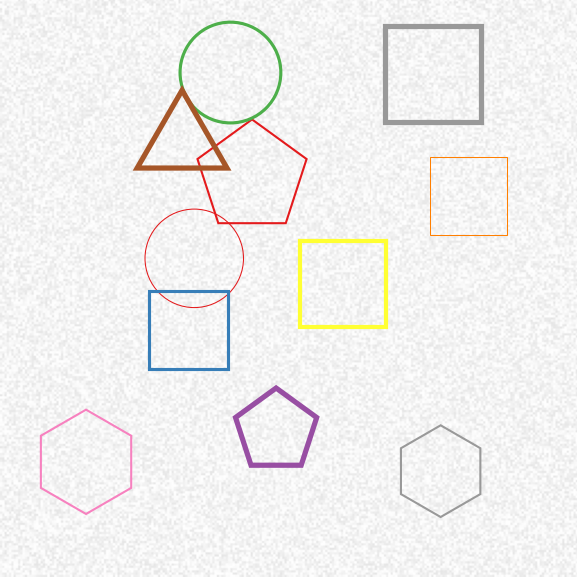[{"shape": "pentagon", "thickness": 1, "radius": 0.5, "center": [0.436, 0.693]}, {"shape": "circle", "thickness": 0.5, "radius": 0.43, "center": [0.336, 0.552]}, {"shape": "square", "thickness": 1.5, "radius": 0.34, "center": [0.326, 0.427]}, {"shape": "circle", "thickness": 1.5, "radius": 0.44, "center": [0.399, 0.874]}, {"shape": "pentagon", "thickness": 2.5, "radius": 0.37, "center": [0.478, 0.253]}, {"shape": "square", "thickness": 0.5, "radius": 0.34, "center": [0.812, 0.66]}, {"shape": "square", "thickness": 2, "radius": 0.37, "center": [0.594, 0.507]}, {"shape": "triangle", "thickness": 2.5, "radius": 0.45, "center": [0.315, 0.753]}, {"shape": "hexagon", "thickness": 1, "radius": 0.45, "center": [0.149, 0.199]}, {"shape": "square", "thickness": 2.5, "radius": 0.42, "center": [0.75, 0.871]}, {"shape": "hexagon", "thickness": 1, "radius": 0.4, "center": [0.763, 0.183]}]